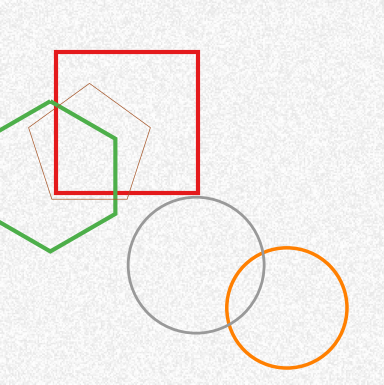[{"shape": "square", "thickness": 3, "radius": 0.92, "center": [0.33, 0.682]}, {"shape": "hexagon", "thickness": 3, "radius": 0.98, "center": [0.131, 0.542]}, {"shape": "circle", "thickness": 2.5, "radius": 0.78, "center": [0.745, 0.2]}, {"shape": "pentagon", "thickness": 0.5, "radius": 0.83, "center": [0.232, 0.617]}, {"shape": "circle", "thickness": 2, "radius": 0.88, "center": [0.509, 0.311]}]